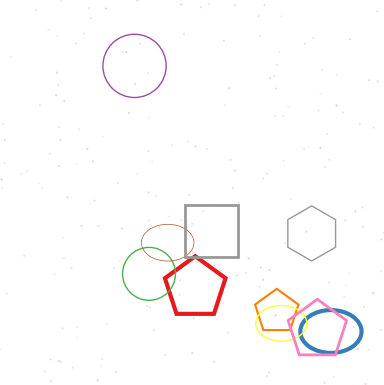[{"shape": "pentagon", "thickness": 3, "radius": 0.41, "center": [0.507, 0.252]}, {"shape": "oval", "thickness": 3, "radius": 0.4, "center": [0.86, 0.139]}, {"shape": "circle", "thickness": 1, "radius": 0.34, "center": [0.387, 0.289]}, {"shape": "circle", "thickness": 1, "radius": 0.41, "center": [0.349, 0.829]}, {"shape": "pentagon", "thickness": 1.5, "radius": 0.3, "center": [0.719, 0.191]}, {"shape": "oval", "thickness": 1, "radius": 0.33, "center": [0.731, 0.16]}, {"shape": "oval", "thickness": 0.5, "radius": 0.34, "center": [0.436, 0.37]}, {"shape": "pentagon", "thickness": 2, "radius": 0.4, "center": [0.824, 0.143]}, {"shape": "square", "thickness": 2, "radius": 0.34, "center": [0.55, 0.399]}, {"shape": "hexagon", "thickness": 1, "radius": 0.36, "center": [0.81, 0.394]}]